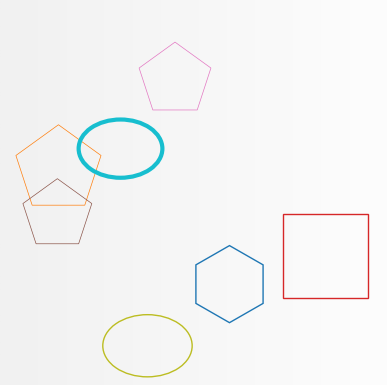[{"shape": "hexagon", "thickness": 1, "radius": 0.5, "center": [0.592, 0.262]}, {"shape": "pentagon", "thickness": 0.5, "radius": 0.58, "center": [0.151, 0.56]}, {"shape": "square", "thickness": 1, "radius": 0.55, "center": [0.84, 0.335]}, {"shape": "pentagon", "thickness": 0.5, "radius": 0.47, "center": [0.148, 0.442]}, {"shape": "pentagon", "thickness": 0.5, "radius": 0.49, "center": [0.452, 0.793]}, {"shape": "oval", "thickness": 1, "radius": 0.58, "center": [0.381, 0.102]}, {"shape": "oval", "thickness": 3, "radius": 0.54, "center": [0.311, 0.614]}]